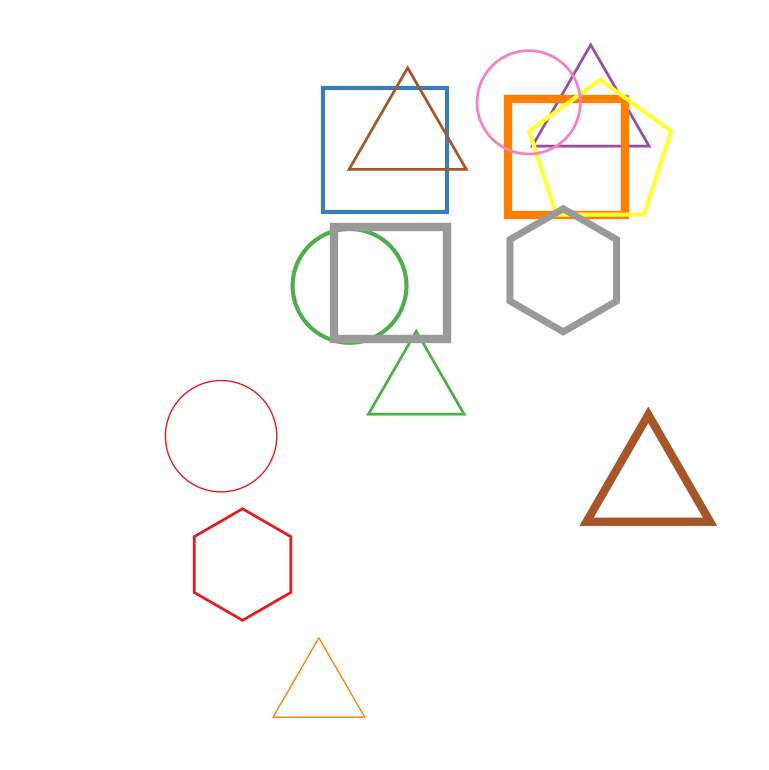[{"shape": "circle", "thickness": 0.5, "radius": 0.36, "center": [0.287, 0.434]}, {"shape": "hexagon", "thickness": 1, "radius": 0.36, "center": [0.315, 0.267]}, {"shape": "square", "thickness": 1.5, "radius": 0.4, "center": [0.5, 0.806]}, {"shape": "triangle", "thickness": 1, "radius": 0.36, "center": [0.541, 0.498]}, {"shape": "circle", "thickness": 1.5, "radius": 0.37, "center": [0.454, 0.629]}, {"shape": "triangle", "thickness": 1, "radius": 0.44, "center": [0.767, 0.854]}, {"shape": "square", "thickness": 3, "radius": 0.38, "center": [0.736, 0.796]}, {"shape": "triangle", "thickness": 0.5, "radius": 0.34, "center": [0.414, 0.103]}, {"shape": "pentagon", "thickness": 1.5, "radius": 0.48, "center": [0.779, 0.8]}, {"shape": "triangle", "thickness": 3, "radius": 0.46, "center": [0.842, 0.369]}, {"shape": "triangle", "thickness": 1, "radius": 0.44, "center": [0.529, 0.824]}, {"shape": "circle", "thickness": 1, "radius": 0.34, "center": [0.687, 0.867]}, {"shape": "square", "thickness": 3, "radius": 0.37, "center": [0.507, 0.633]}, {"shape": "hexagon", "thickness": 2.5, "radius": 0.4, "center": [0.732, 0.649]}]